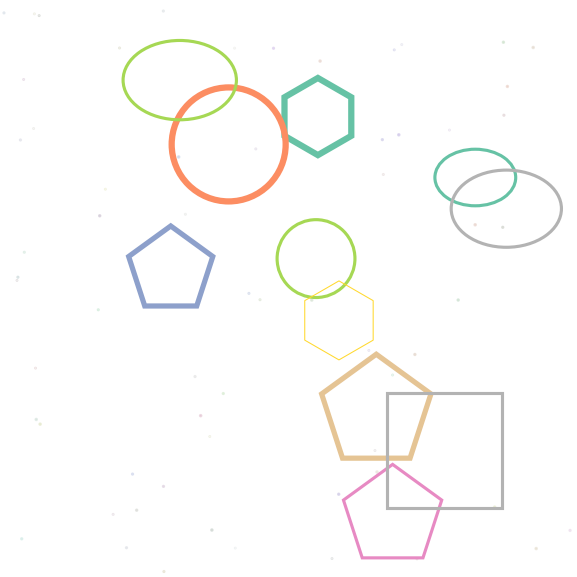[{"shape": "hexagon", "thickness": 3, "radius": 0.33, "center": [0.55, 0.797]}, {"shape": "oval", "thickness": 1.5, "radius": 0.35, "center": [0.823, 0.692]}, {"shape": "circle", "thickness": 3, "radius": 0.49, "center": [0.396, 0.749]}, {"shape": "pentagon", "thickness": 2.5, "radius": 0.38, "center": [0.296, 0.531]}, {"shape": "pentagon", "thickness": 1.5, "radius": 0.45, "center": [0.68, 0.106]}, {"shape": "oval", "thickness": 1.5, "radius": 0.49, "center": [0.311, 0.86]}, {"shape": "circle", "thickness": 1.5, "radius": 0.34, "center": [0.547, 0.551]}, {"shape": "hexagon", "thickness": 0.5, "radius": 0.34, "center": [0.587, 0.444]}, {"shape": "pentagon", "thickness": 2.5, "radius": 0.5, "center": [0.652, 0.286]}, {"shape": "oval", "thickness": 1.5, "radius": 0.48, "center": [0.877, 0.638]}, {"shape": "square", "thickness": 1.5, "radius": 0.5, "center": [0.77, 0.219]}]